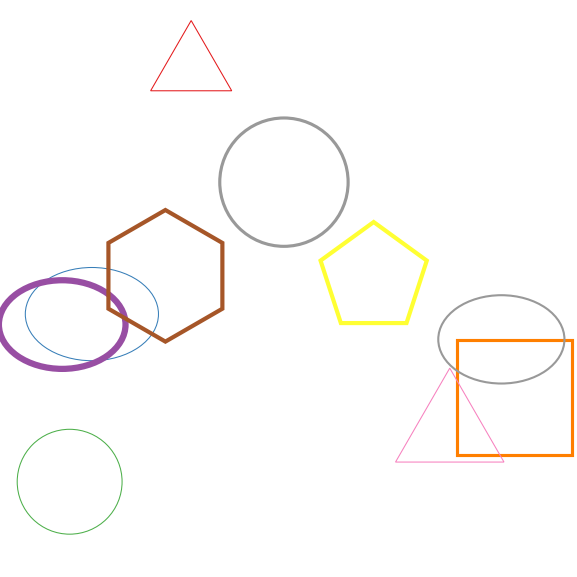[{"shape": "triangle", "thickness": 0.5, "radius": 0.41, "center": [0.331, 0.882]}, {"shape": "oval", "thickness": 0.5, "radius": 0.58, "center": [0.159, 0.455]}, {"shape": "circle", "thickness": 0.5, "radius": 0.45, "center": [0.121, 0.165]}, {"shape": "oval", "thickness": 3, "radius": 0.55, "center": [0.108, 0.437]}, {"shape": "square", "thickness": 1.5, "radius": 0.5, "center": [0.891, 0.311]}, {"shape": "pentagon", "thickness": 2, "radius": 0.48, "center": [0.647, 0.518]}, {"shape": "hexagon", "thickness": 2, "radius": 0.57, "center": [0.286, 0.522]}, {"shape": "triangle", "thickness": 0.5, "radius": 0.54, "center": [0.779, 0.253]}, {"shape": "oval", "thickness": 1, "radius": 0.55, "center": [0.868, 0.411]}, {"shape": "circle", "thickness": 1.5, "radius": 0.56, "center": [0.492, 0.684]}]